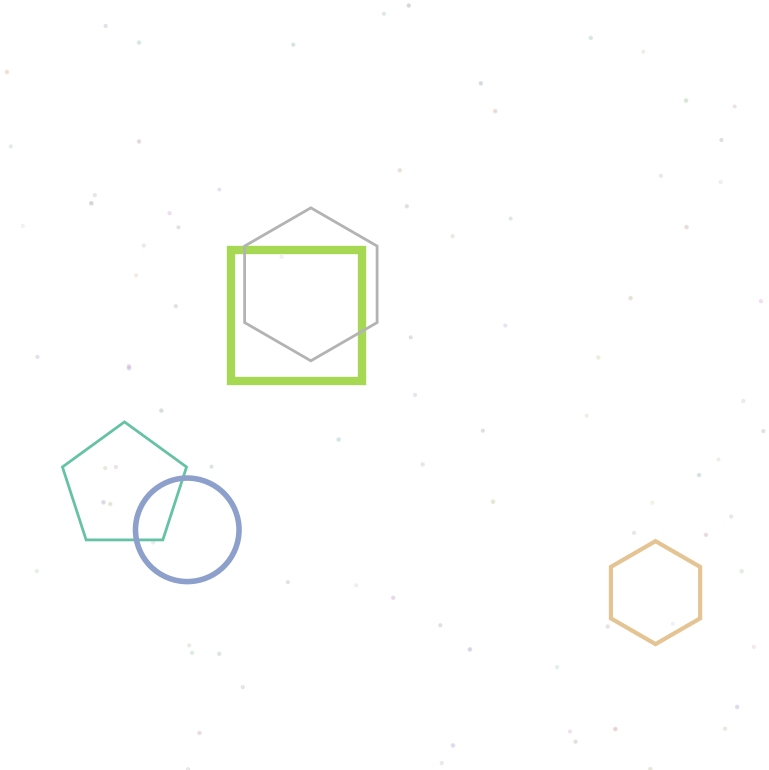[{"shape": "pentagon", "thickness": 1, "radius": 0.42, "center": [0.162, 0.367]}, {"shape": "circle", "thickness": 2, "radius": 0.34, "center": [0.243, 0.312]}, {"shape": "square", "thickness": 3, "radius": 0.43, "center": [0.386, 0.59]}, {"shape": "hexagon", "thickness": 1.5, "radius": 0.33, "center": [0.851, 0.23]}, {"shape": "hexagon", "thickness": 1, "radius": 0.5, "center": [0.404, 0.631]}]